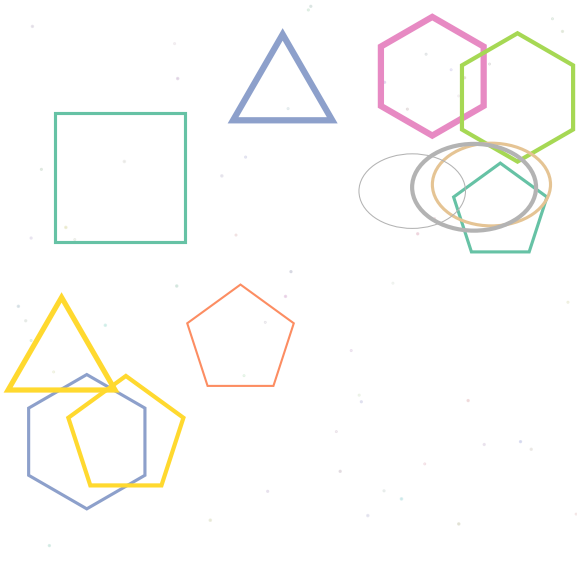[{"shape": "square", "thickness": 1.5, "radius": 0.56, "center": [0.208, 0.692]}, {"shape": "pentagon", "thickness": 1.5, "radius": 0.43, "center": [0.866, 0.632]}, {"shape": "pentagon", "thickness": 1, "radius": 0.49, "center": [0.416, 0.409]}, {"shape": "hexagon", "thickness": 1.5, "radius": 0.58, "center": [0.15, 0.234]}, {"shape": "triangle", "thickness": 3, "radius": 0.5, "center": [0.489, 0.84]}, {"shape": "hexagon", "thickness": 3, "radius": 0.51, "center": [0.749, 0.867]}, {"shape": "hexagon", "thickness": 2, "radius": 0.56, "center": [0.896, 0.83]}, {"shape": "triangle", "thickness": 2.5, "radius": 0.53, "center": [0.107, 0.377]}, {"shape": "pentagon", "thickness": 2, "radius": 0.52, "center": [0.218, 0.243]}, {"shape": "oval", "thickness": 1.5, "radius": 0.51, "center": [0.851, 0.68]}, {"shape": "oval", "thickness": 2, "radius": 0.54, "center": [0.821, 0.675]}, {"shape": "oval", "thickness": 0.5, "radius": 0.46, "center": [0.714, 0.668]}]